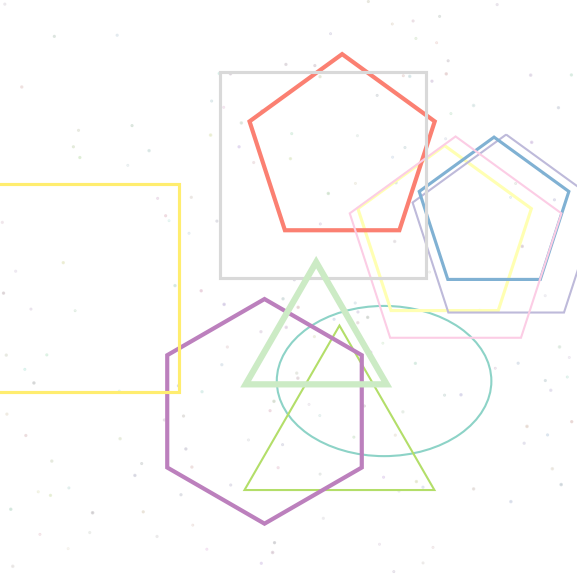[{"shape": "oval", "thickness": 1, "radius": 0.93, "center": [0.665, 0.339]}, {"shape": "pentagon", "thickness": 1.5, "radius": 0.79, "center": [0.77, 0.589]}, {"shape": "pentagon", "thickness": 1, "radius": 0.85, "center": [0.876, 0.596]}, {"shape": "pentagon", "thickness": 2, "radius": 0.84, "center": [0.592, 0.737]}, {"shape": "pentagon", "thickness": 1.5, "radius": 0.68, "center": [0.855, 0.625]}, {"shape": "triangle", "thickness": 1, "radius": 0.95, "center": [0.588, 0.246]}, {"shape": "pentagon", "thickness": 1, "radius": 0.96, "center": [0.789, 0.57]}, {"shape": "square", "thickness": 1.5, "radius": 0.89, "center": [0.559, 0.696]}, {"shape": "hexagon", "thickness": 2, "radius": 0.97, "center": [0.458, 0.287]}, {"shape": "triangle", "thickness": 3, "radius": 0.71, "center": [0.548, 0.404]}, {"shape": "square", "thickness": 1.5, "radius": 0.9, "center": [0.131, 0.5]}]